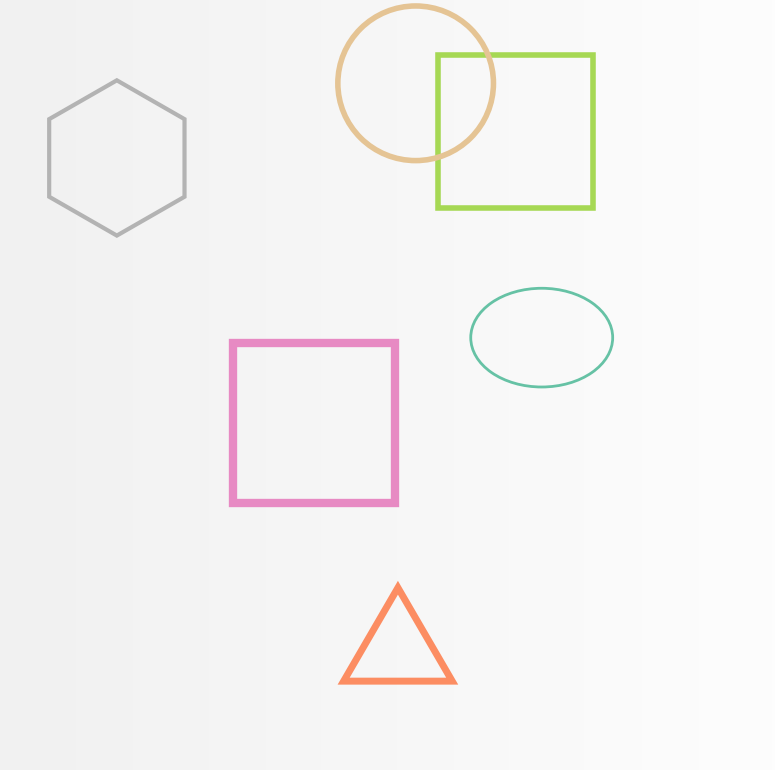[{"shape": "oval", "thickness": 1, "radius": 0.46, "center": [0.699, 0.562]}, {"shape": "triangle", "thickness": 2.5, "radius": 0.4, "center": [0.513, 0.156]}, {"shape": "square", "thickness": 3, "radius": 0.52, "center": [0.405, 0.451]}, {"shape": "square", "thickness": 2, "radius": 0.5, "center": [0.665, 0.829]}, {"shape": "circle", "thickness": 2, "radius": 0.5, "center": [0.536, 0.892]}, {"shape": "hexagon", "thickness": 1.5, "radius": 0.5, "center": [0.151, 0.795]}]